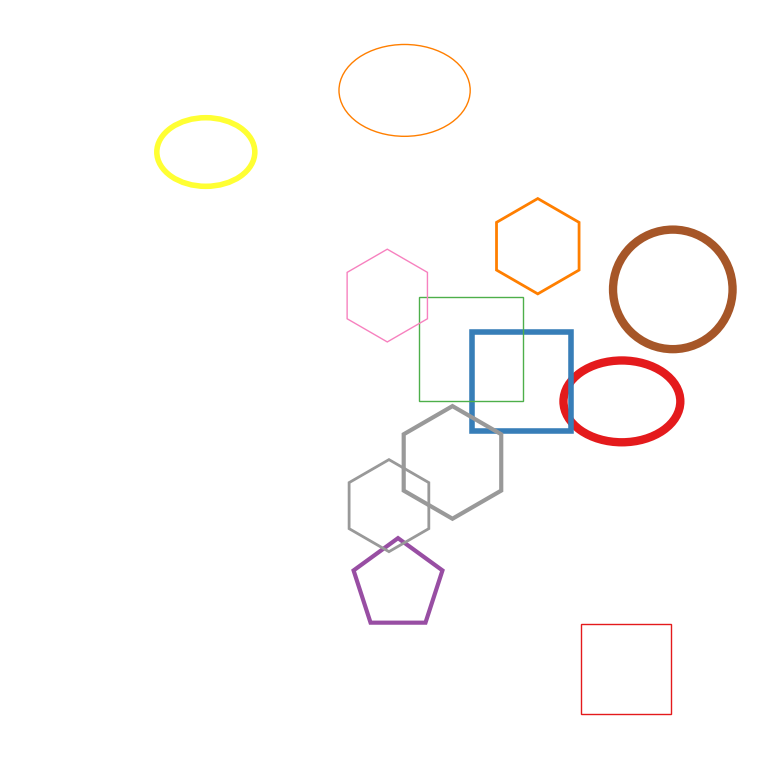[{"shape": "square", "thickness": 0.5, "radius": 0.29, "center": [0.813, 0.131]}, {"shape": "oval", "thickness": 3, "radius": 0.38, "center": [0.808, 0.479]}, {"shape": "square", "thickness": 2, "radius": 0.32, "center": [0.677, 0.504]}, {"shape": "square", "thickness": 0.5, "radius": 0.34, "center": [0.612, 0.547]}, {"shape": "pentagon", "thickness": 1.5, "radius": 0.3, "center": [0.517, 0.24]}, {"shape": "hexagon", "thickness": 1, "radius": 0.31, "center": [0.698, 0.68]}, {"shape": "oval", "thickness": 0.5, "radius": 0.43, "center": [0.525, 0.883]}, {"shape": "oval", "thickness": 2, "radius": 0.32, "center": [0.267, 0.803]}, {"shape": "circle", "thickness": 3, "radius": 0.39, "center": [0.874, 0.624]}, {"shape": "hexagon", "thickness": 0.5, "radius": 0.3, "center": [0.503, 0.616]}, {"shape": "hexagon", "thickness": 1, "radius": 0.3, "center": [0.505, 0.343]}, {"shape": "hexagon", "thickness": 1.5, "radius": 0.37, "center": [0.588, 0.399]}]